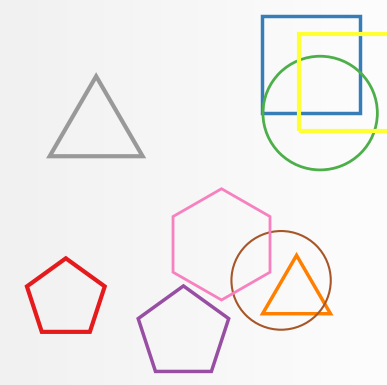[{"shape": "pentagon", "thickness": 3, "radius": 0.53, "center": [0.17, 0.223]}, {"shape": "square", "thickness": 2.5, "radius": 0.63, "center": [0.803, 0.832]}, {"shape": "circle", "thickness": 2, "radius": 0.74, "center": [0.826, 0.706]}, {"shape": "pentagon", "thickness": 2.5, "radius": 0.61, "center": [0.473, 0.135]}, {"shape": "triangle", "thickness": 2.5, "radius": 0.51, "center": [0.765, 0.236]}, {"shape": "square", "thickness": 3, "radius": 0.63, "center": [0.899, 0.786]}, {"shape": "circle", "thickness": 1.5, "radius": 0.64, "center": [0.725, 0.272]}, {"shape": "hexagon", "thickness": 2, "radius": 0.72, "center": [0.572, 0.365]}, {"shape": "triangle", "thickness": 3, "radius": 0.69, "center": [0.248, 0.663]}]